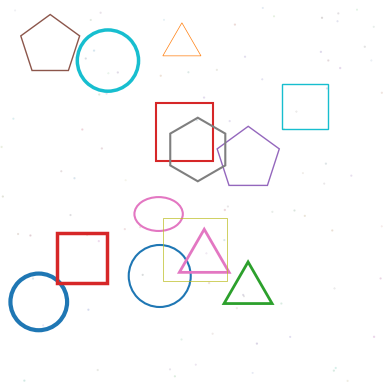[{"shape": "circle", "thickness": 1.5, "radius": 0.4, "center": [0.415, 0.283]}, {"shape": "circle", "thickness": 3, "radius": 0.37, "center": [0.101, 0.216]}, {"shape": "triangle", "thickness": 0.5, "radius": 0.29, "center": [0.472, 0.884]}, {"shape": "triangle", "thickness": 2, "radius": 0.36, "center": [0.644, 0.248]}, {"shape": "square", "thickness": 1.5, "radius": 0.38, "center": [0.479, 0.656]}, {"shape": "square", "thickness": 2.5, "radius": 0.33, "center": [0.213, 0.331]}, {"shape": "pentagon", "thickness": 1, "radius": 0.42, "center": [0.645, 0.587]}, {"shape": "pentagon", "thickness": 1, "radius": 0.4, "center": [0.13, 0.882]}, {"shape": "oval", "thickness": 1.5, "radius": 0.31, "center": [0.412, 0.444]}, {"shape": "triangle", "thickness": 2, "radius": 0.37, "center": [0.53, 0.33]}, {"shape": "hexagon", "thickness": 1.5, "radius": 0.41, "center": [0.514, 0.612]}, {"shape": "square", "thickness": 0.5, "radius": 0.41, "center": [0.507, 0.352]}, {"shape": "circle", "thickness": 2.5, "radius": 0.4, "center": [0.28, 0.843]}, {"shape": "square", "thickness": 1, "radius": 0.29, "center": [0.792, 0.723]}]